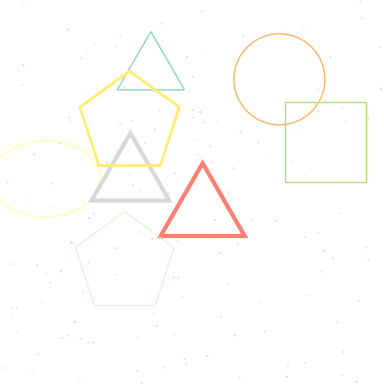[{"shape": "triangle", "thickness": 1, "radius": 0.5, "center": [0.392, 0.817]}, {"shape": "oval", "thickness": 1, "radius": 0.71, "center": [0.119, 0.535]}, {"shape": "triangle", "thickness": 3, "radius": 0.63, "center": [0.526, 0.45]}, {"shape": "circle", "thickness": 1, "radius": 0.59, "center": [0.726, 0.794]}, {"shape": "square", "thickness": 1, "radius": 0.52, "center": [0.845, 0.631]}, {"shape": "triangle", "thickness": 3, "radius": 0.58, "center": [0.339, 0.537]}, {"shape": "pentagon", "thickness": 0.5, "radius": 0.67, "center": [0.324, 0.316]}, {"shape": "pentagon", "thickness": 2, "radius": 0.68, "center": [0.337, 0.68]}]